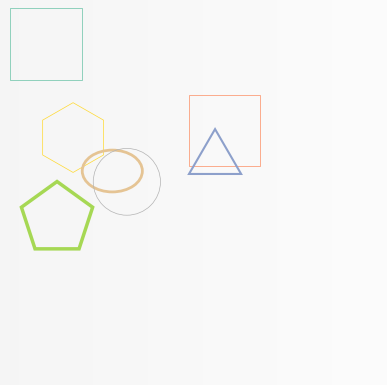[{"shape": "square", "thickness": 0.5, "radius": 0.47, "center": [0.119, 0.886]}, {"shape": "square", "thickness": 0.5, "radius": 0.46, "center": [0.579, 0.661]}, {"shape": "triangle", "thickness": 1.5, "radius": 0.39, "center": [0.555, 0.587]}, {"shape": "pentagon", "thickness": 2.5, "radius": 0.48, "center": [0.147, 0.432]}, {"shape": "hexagon", "thickness": 0.5, "radius": 0.45, "center": [0.189, 0.643]}, {"shape": "oval", "thickness": 2, "radius": 0.39, "center": [0.29, 0.556]}, {"shape": "circle", "thickness": 0.5, "radius": 0.43, "center": [0.327, 0.528]}]